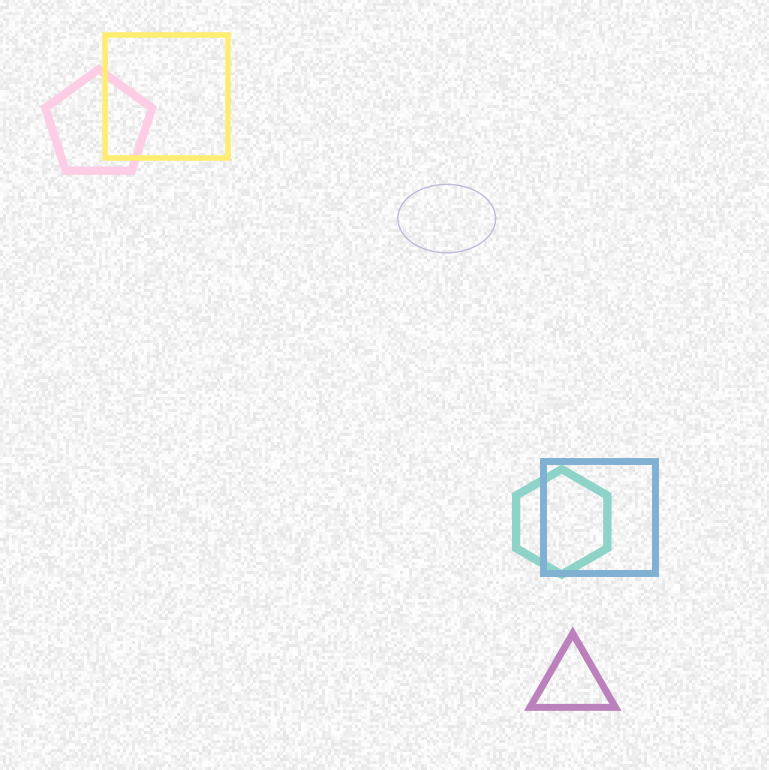[{"shape": "hexagon", "thickness": 3, "radius": 0.34, "center": [0.73, 0.322]}, {"shape": "oval", "thickness": 0.5, "radius": 0.32, "center": [0.58, 0.716]}, {"shape": "square", "thickness": 2.5, "radius": 0.36, "center": [0.778, 0.328]}, {"shape": "pentagon", "thickness": 3, "radius": 0.36, "center": [0.128, 0.837]}, {"shape": "triangle", "thickness": 2.5, "radius": 0.32, "center": [0.744, 0.113]}, {"shape": "square", "thickness": 2, "radius": 0.4, "center": [0.216, 0.874]}]